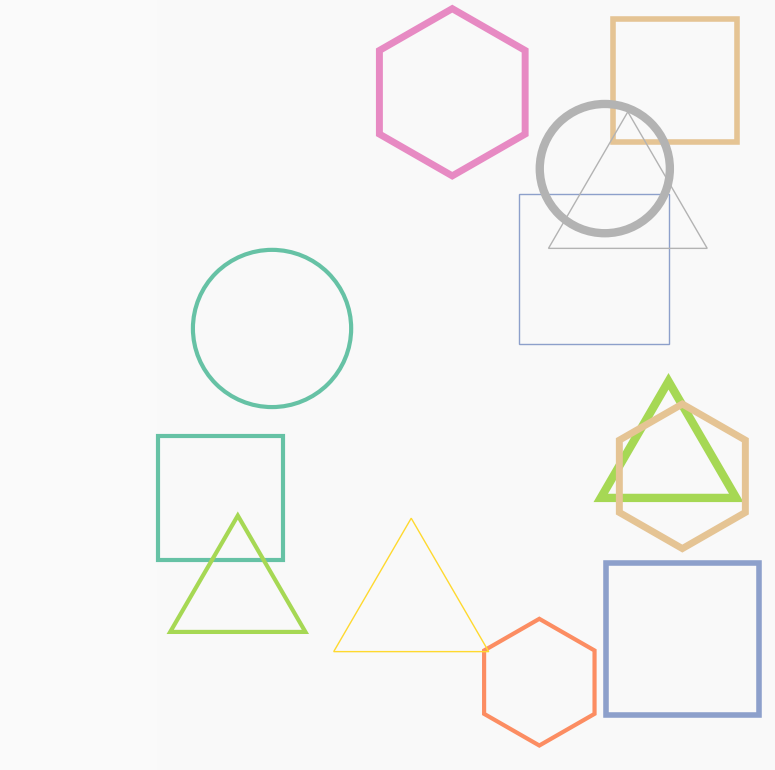[{"shape": "circle", "thickness": 1.5, "radius": 0.51, "center": [0.351, 0.573]}, {"shape": "square", "thickness": 1.5, "radius": 0.4, "center": [0.284, 0.353]}, {"shape": "hexagon", "thickness": 1.5, "radius": 0.41, "center": [0.696, 0.114]}, {"shape": "square", "thickness": 0.5, "radius": 0.49, "center": [0.766, 0.651]}, {"shape": "square", "thickness": 2, "radius": 0.49, "center": [0.881, 0.17]}, {"shape": "hexagon", "thickness": 2.5, "radius": 0.54, "center": [0.584, 0.88]}, {"shape": "triangle", "thickness": 1.5, "radius": 0.5, "center": [0.307, 0.23]}, {"shape": "triangle", "thickness": 3, "radius": 0.5, "center": [0.863, 0.404]}, {"shape": "triangle", "thickness": 0.5, "radius": 0.58, "center": [0.531, 0.211]}, {"shape": "hexagon", "thickness": 2.5, "radius": 0.47, "center": [0.88, 0.381]}, {"shape": "square", "thickness": 2, "radius": 0.4, "center": [0.871, 0.896]}, {"shape": "triangle", "thickness": 0.5, "radius": 0.59, "center": [0.81, 0.737]}, {"shape": "circle", "thickness": 3, "radius": 0.42, "center": [0.78, 0.781]}]